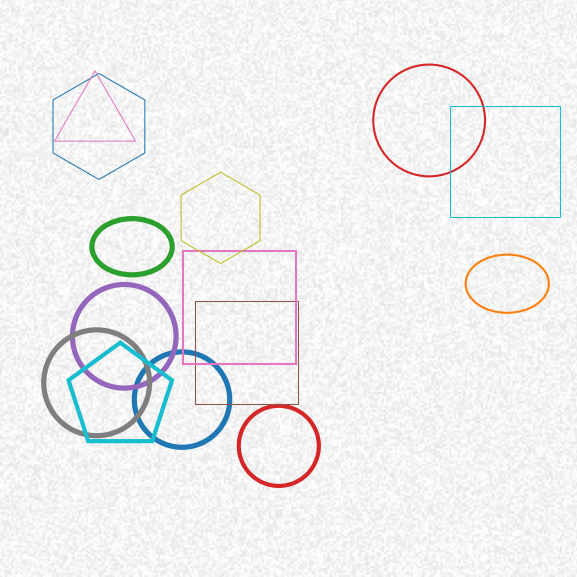[{"shape": "hexagon", "thickness": 0.5, "radius": 0.46, "center": [0.171, 0.78]}, {"shape": "circle", "thickness": 2.5, "radius": 0.41, "center": [0.315, 0.307]}, {"shape": "oval", "thickness": 1, "radius": 0.36, "center": [0.878, 0.508]}, {"shape": "oval", "thickness": 2.5, "radius": 0.35, "center": [0.229, 0.572]}, {"shape": "circle", "thickness": 2, "radius": 0.35, "center": [0.483, 0.227]}, {"shape": "circle", "thickness": 1, "radius": 0.48, "center": [0.743, 0.791]}, {"shape": "circle", "thickness": 2.5, "radius": 0.45, "center": [0.215, 0.417]}, {"shape": "square", "thickness": 0.5, "radius": 0.45, "center": [0.426, 0.389]}, {"shape": "triangle", "thickness": 0.5, "radius": 0.41, "center": [0.164, 0.795]}, {"shape": "square", "thickness": 1, "radius": 0.49, "center": [0.415, 0.467]}, {"shape": "circle", "thickness": 2.5, "radius": 0.46, "center": [0.167, 0.336]}, {"shape": "hexagon", "thickness": 0.5, "radius": 0.39, "center": [0.382, 0.622]}, {"shape": "pentagon", "thickness": 2, "radius": 0.47, "center": [0.208, 0.311]}, {"shape": "square", "thickness": 0.5, "radius": 0.48, "center": [0.874, 0.719]}]